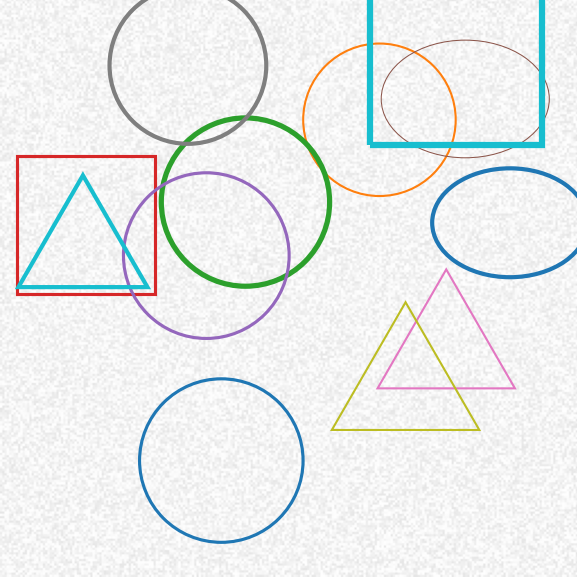[{"shape": "circle", "thickness": 1.5, "radius": 0.71, "center": [0.383, 0.202]}, {"shape": "oval", "thickness": 2, "radius": 0.67, "center": [0.883, 0.613]}, {"shape": "circle", "thickness": 1, "radius": 0.66, "center": [0.657, 0.792]}, {"shape": "circle", "thickness": 2.5, "radius": 0.73, "center": [0.425, 0.649]}, {"shape": "square", "thickness": 1.5, "radius": 0.6, "center": [0.149, 0.609]}, {"shape": "circle", "thickness": 1.5, "radius": 0.72, "center": [0.357, 0.557]}, {"shape": "oval", "thickness": 0.5, "radius": 0.73, "center": [0.806, 0.828]}, {"shape": "triangle", "thickness": 1, "radius": 0.69, "center": [0.773, 0.395]}, {"shape": "circle", "thickness": 2, "radius": 0.68, "center": [0.325, 0.886]}, {"shape": "triangle", "thickness": 1, "radius": 0.74, "center": [0.702, 0.328]}, {"shape": "triangle", "thickness": 2, "radius": 0.64, "center": [0.144, 0.566]}, {"shape": "square", "thickness": 3, "radius": 0.75, "center": [0.79, 0.897]}]